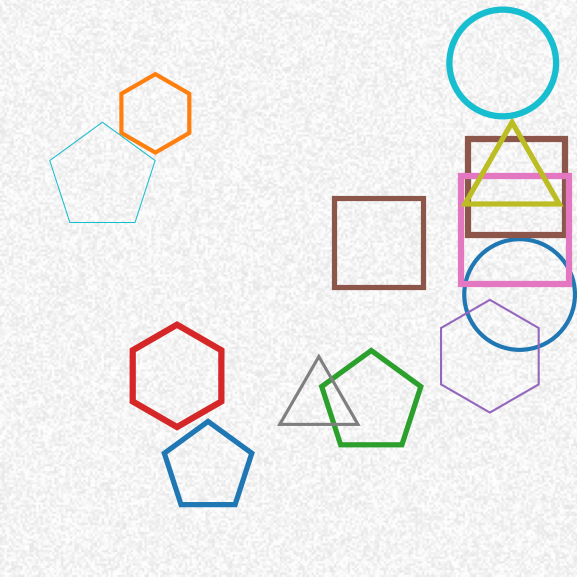[{"shape": "pentagon", "thickness": 2.5, "radius": 0.4, "center": [0.36, 0.19]}, {"shape": "circle", "thickness": 2, "radius": 0.48, "center": [0.9, 0.489]}, {"shape": "hexagon", "thickness": 2, "radius": 0.34, "center": [0.269, 0.803]}, {"shape": "pentagon", "thickness": 2.5, "radius": 0.45, "center": [0.643, 0.302]}, {"shape": "hexagon", "thickness": 3, "radius": 0.44, "center": [0.307, 0.348]}, {"shape": "hexagon", "thickness": 1, "radius": 0.49, "center": [0.848, 0.382]}, {"shape": "square", "thickness": 3, "radius": 0.42, "center": [0.894, 0.676]}, {"shape": "square", "thickness": 2.5, "radius": 0.39, "center": [0.656, 0.58]}, {"shape": "square", "thickness": 3, "radius": 0.47, "center": [0.891, 0.601]}, {"shape": "triangle", "thickness": 1.5, "radius": 0.39, "center": [0.552, 0.303]}, {"shape": "triangle", "thickness": 2.5, "radius": 0.47, "center": [0.887, 0.693]}, {"shape": "circle", "thickness": 3, "radius": 0.46, "center": [0.871, 0.89]}, {"shape": "pentagon", "thickness": 0.5, "radius": 0.48, "center": [0.177, 0.691]}]